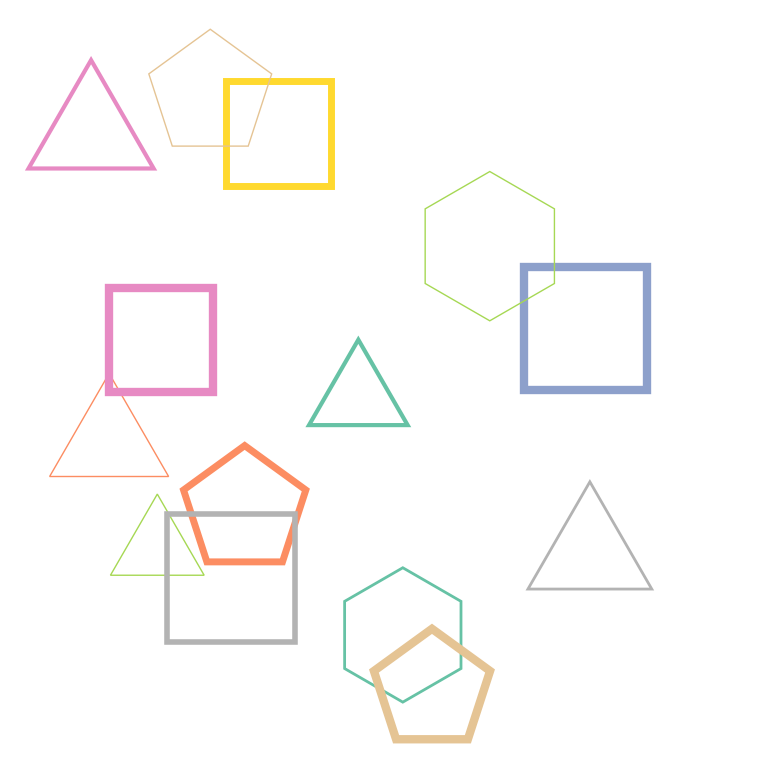[{"shape": "triangle", "thickness": 1.5, "radius": 0.37, "center": [0.465, 0.485]}, {"shape": "hexagon", "thickness": 1, "radius": 0.44, "center": [0.523, 0.175]}, {"shape": "triangle", "thickness": 0.5, "radius": 0.45, "center": [0.142, 0.426]}, {"shape": "pentagon", "thickness": 2.5, "radius": 0.42, "center": [0.318, 0.338]}, {"shape": "square", "thickness": 3, "radius": 0.4, "center": [0.76, 0.573]}, {"shape": "triangle", "thickness": 1.5, "radius": 0.47, "center": [0.118, 0.828]}, {"shape": "square", "thickness": 3, "radius": 0.34, "center": [0.209, 0.558]}, {"shape": "triangle", "thickness": 0.5, "radius": 0.35, "center": [0.204, 0.288]}, {"shape": "hexagon", "thickness": 0.5, "radius": 0.48, "center": [0.636, 0.68]}, {"shape": "square", "thickness": 2.5, "radius": 0.34, "center": [0.362, 0.826]}, {"shape": "pentagon", "thickness": 3, "radius": 0.4, "center": [0.561, 0.104]}, {"shape": "pentagon", "thickness": 0.5, "radius": 0.42, "center": [0.273, 0.878]}, {"shape": "square", "thickness": 2, "radius": 0.42, "center": [0.3, 0.249]}, {"shape": "triangle", "thickness": 1, "radius": 0.46, "center": [0.766, 0.281]}]